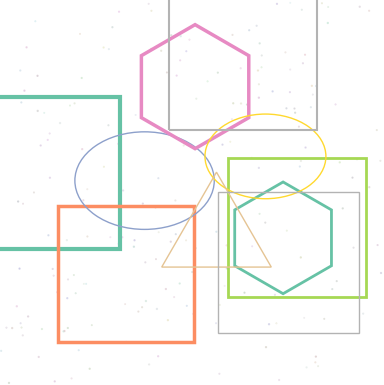[{"shape": "square", "thickness": 3, "radius": 0.99, "center": [0.115, 0.551]}, {"shape": "hexagon", "thickness": 2, "radius": 0.73, "center": [0.735, 0.382]}, {"shape": "square", "thickness": 2.5, "radius": 0.89, "center": [0.327, 0.289]}, {"shape": "oval", "thickness": 1, "radius": 0.91, "center": [0.376, 0.531]}, {"shape": "hexagon", "thickness": 2.5, "radius": 0.81, "center": [0.507, 0.775]}, {"shape": "square", "thickness": 2, "radius": 0.9, "center": [0.771, 0.409]}, {"shape": "oval", "thickness": 1, "radius": 0.79, "center": [0.689, 0.594]}, {"shape": "triangle", "thickness": 1, "radius": 0.82, "center": [0.562, 0.388]}, {"shape": "square", "thickness": 1.5, "radius": 0.97, "center": [0.631, 0.857]}, {"shape": "square", "thickness": 1, "radius": 0.91, "center": [0.749, 0.319]}]